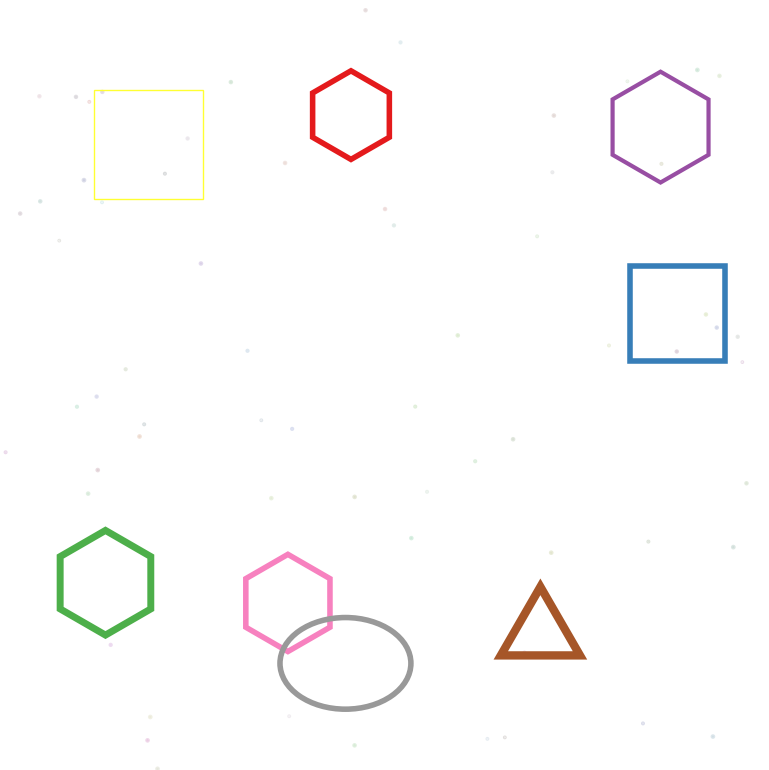[{"shape": "hexagon", "thickness": 2, "radius": 0.29, "center": [0.456, 0.851]}, {"shape": "square", "thickness": 2, "radius": 0.31, "center": [0.88, 0.593]}, {"shape": "hexagon", "thickness": 2.5, "radius": 0.34, "center": [0.137, 0.243]}, {"shape": "hexagon", "thickness": 1.5, "radius": 0.36, "center": [0.858, 0.835]}, {"shape": "square", "thickness": 0.5, "radius": 0.35, "center": [0.193, 0.812]}, {"shape": "triangle", "thickness": 3, "radius": 0.3, "center": [0.702, 0.179]}, {"shape": "hexagon", "thickness": 2, "radius": 0.32, "center": [0.374, 0.217]}, {"shape": "oval", "thickness": 2, "radius": 0.43, "center": [0.449, 0.138]}]